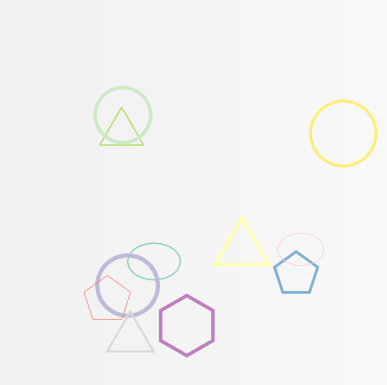[{"shape": "oval", "thickness": 1, "radius": 0.34, "center": [0.397, 0.321]}, {"shape": "triangle", "thickness": 2.5, "radius": 0.41, "center": [0.624, 0.353]}, {"shape": "circle", "thickness": 3, "radius": 0.39, "center": [0.329, 0.258]}, {"shape": "pentagon", "thickness": 0.5, "radius": 0.32, "center": [0.277, 0.221]}, {"shape": "pentagon", "thickness": 2, "radius": 0.29, "center": [0.764, 0.288]}, {"shape": "triangle", "thickness": 1, "radius": 0.33, "center": [0.314, 0.656]}, {"shape": "oval", "thickness": 0.5, "radius": 0.3, "center": [0.776, 0.352]}, {"shape": "triangle", "thickness": 1.5, "radius": 0.35, "center": [0.336, 0.122]}, {"shape": "hexagon", "thickness": 2.5, "radius": 0.39, "center": [0.482, 0.154]}, {"shape": "circle", "thickness": 2.5, "radius": 0.36, "center": [0.317, 0.701]}, {"shape": "circle", "thickness": 2, "radius": 0.42, "center": [0.886, 0.653]}]